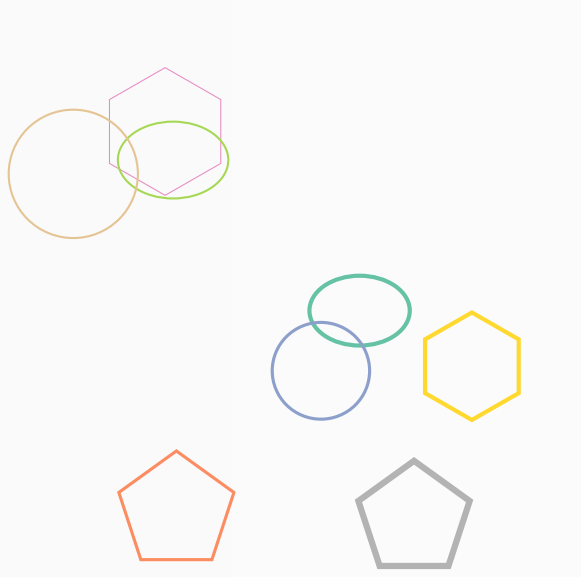[{"shape": "oval", "thickness": 2, "radius": 0.43, "center": [0.619, 0.461]}, {"shape": "pentagon", "thickness": 1.5, "radius": 0.52, "center": [0.303, 0.114]}, {"shape": "circle", "thickness": 1.5, "radius": 0.42, "center": [0.552, 0.357]}, {"shape": "hexagon", "thickness": 0.5, "radius": 0.55, "center": [0.284, 0.771]}, {"shape": "oval", "thickness": 1, "radius": 0.48, "center": [0.298, 0.722]}, {"shape": "hexagon", "thickness": 2, "radius": 0.47, "center": [0.812, 0.365]}, {"shape": "circle", "thickness": 1, "radius": 0.56, "center": [0.126, 0.698]}, {"shape": "pentagon", "thickness": 3, "radius": 0.5, "center": [0.712, 0.101]}]